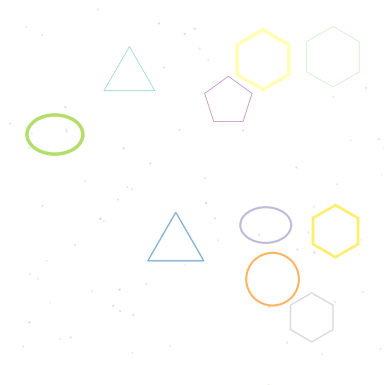[{"shape": "triangle", "thickness": 0.5, "radius": 0.38, "center": [0.336, 0.803]}, {"shape": "hexagon", "thickness": 2.5, "radius": 0.39, "center": [0.683, 0.845]}, {"shape": "oval", "thickness": 1.5, "radius": 0.33, "center": [0.69, 0.415]}, {"shape": "triangle", "thickness": 1, "radius": 0.42, "center": [0.457, 0.365]}, {"shape": "circle", "thickness": 1.5, "radius": 0.34, "center": [0.708, 0.275]}, {"shape": "oval", "thickness": 2.5, "radius": 0.36, "center": [0.143, 0.651]}, {"shape": "hexagon", "thickness": 1, "radius": 0.32, "center": [0.81, 0.176]}, {"shape": "pentagon", "thickness": 0.5, "radius": 0.32, "center": [0.593, 0.737]}, {"shape": "hexagon", "thickness": 0.5, "radius": 0.39, "center": [0.865, 0.853]}, {"shape": "hexagon", "thickness": 2, "radius": 0.34, "center": [0.871, 0.4]}]